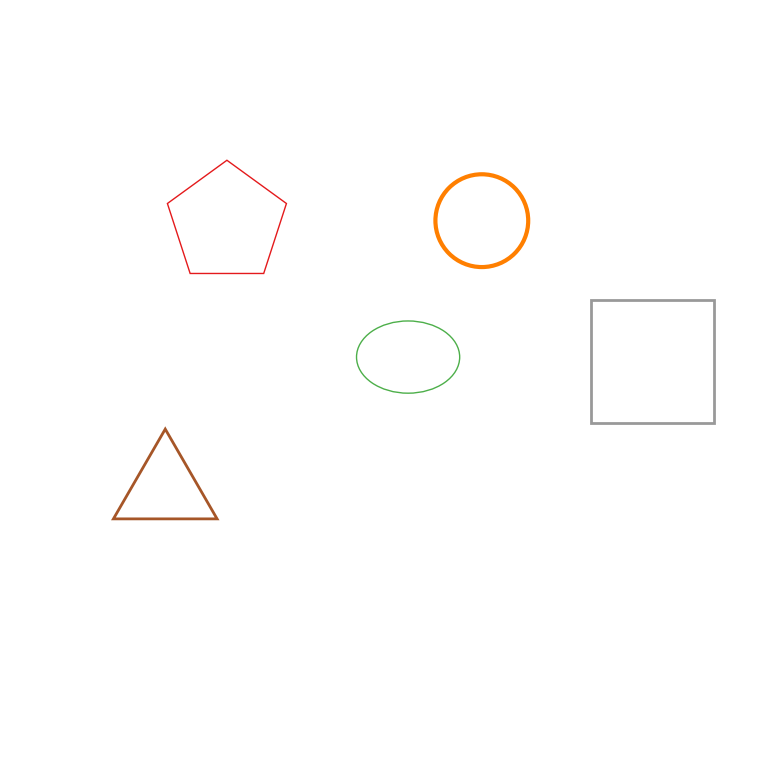[{"shape": "pentagon", "thickness": 0.5, "radius": 0.41, "center": [0.295, 0.711]}, {"shape": "oval", "thickness": 0.5, "radius": 0.33, "center": [0.53, 0.536]}, {"shape": "circle", "thickness": 1.5, "radius": 0.3, "center": [0.626, 0.713]}, {"shape": "triangle", "thickness": 1, "radius": 0.39, "center": [0.215, 0.365]}, {"shape": "square", "thickness": 1, "radius": 0.4, "center": [0.848, 0.531]}]